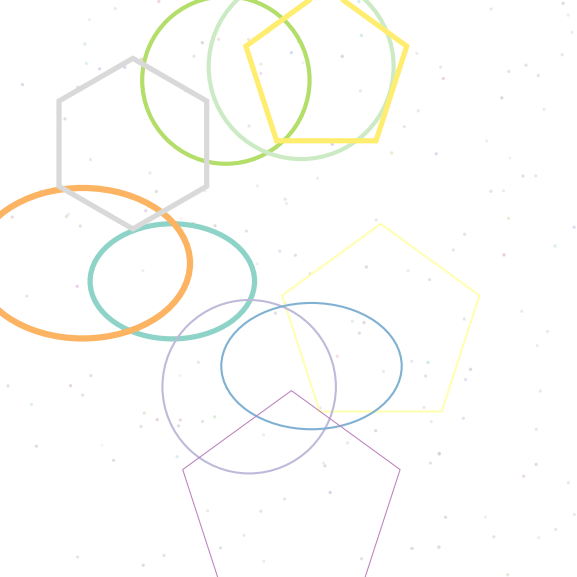[{"shape": "oval", "thickness": 2.5, "radius": 0.71, "center": [0.298, 0.512]}, {"shape": "pentagon", "thickness": 1, "radius": 0.9, "center": [0.659, 0.432]}, {"shape": "circle", "thickness": 1, "radius": 0.75, "center": [0.431, 0.329]}, {"shape": "oval", "thickness": 1, "radius": 0.78, "center": [0.539, 0.365]}, {"shape": "oval", "thickness": 3, "radius": 0.93, "center": [0.143, 0.543]}, {"shape": "circle", "thickness": 2, "radius": 0.72, "center": [0.391, 0.86]}, {"shape": "hexagon", "thickness": 2.5, "radius": 0.74, "center": [0.23, 0.75]}, {"shape": "pentagon", "thickness": 0.5, "radius": 0.99, "center": [0.505, 0.125]}, {"shape": "circle", "thickness": 2, "radius": 0.8, "center": [0.521, 0.884]}, {"shape": "pentagon", "thickness": 2.5, "radius": 0.73, "center": [0.565, 0.874]}]